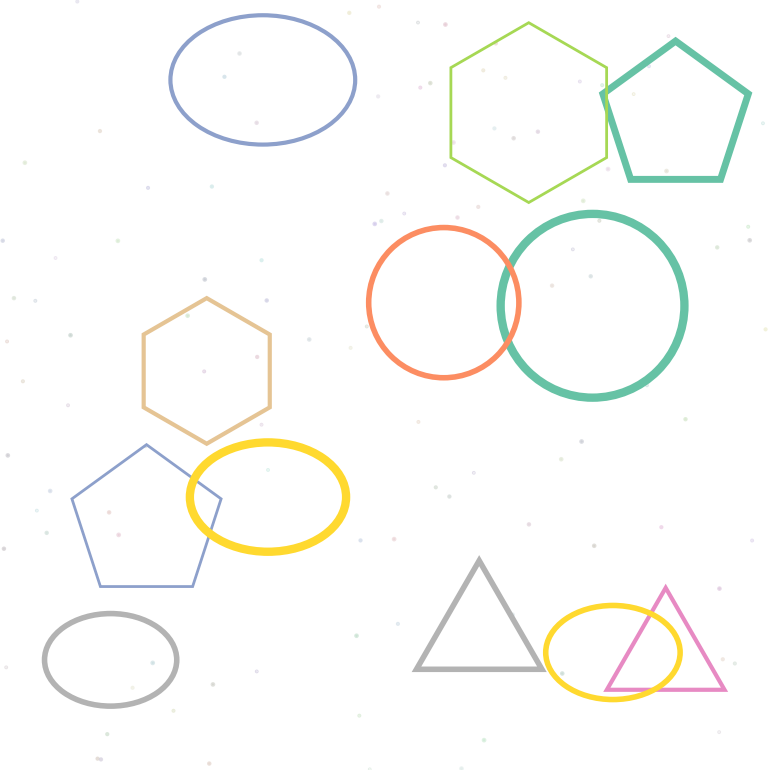[{"shape": "pentagon", "thickness": 2.5, "radius": 0.5, "center": [0.877, 0.847]}, {"shape": "circle", "thickness": 3, "radius": 0.6, "center": [0.77, 0.603]}, {"shape": "circle", "thickness": 2, "radius": 0.49, "center": [0.576, 0.607]}, {"shape": "pentagon", "thickness": 1, "radius": 0.51, "center": [0.19, 0.321]}, {"shape": "oval", "thickness": 1.5, "radius": 0.6, "center": [0.341, 0.896]}, {"shape": "triangle", "thickness": 1.5, "radius": 0.44, "center": [0.865, 0.148]}, {"shape": "hexagon", "thickness": 1, "radius": 0.58, "center": [0.687, 0.854]}, {"shape": "oval", "thickness": 3, "radius": 0.51, "center": [0.348, 0.354]}, {"shape": "oval", "thickness": 2, "radius": 0.44, "center": [0.796, 0.153]}, {"shape": "hexagon", "thickness": 1.5, "radius": 0.47, "center": [0.268, 0.518]}, {"shape": "triangle", "thickness": 2, "radius": 0.47, "center": [0.622, 0.178]}, {"shape": "oval", "thickness": 2, "radius": 0.43, "center": [0.144, 0.143]}]